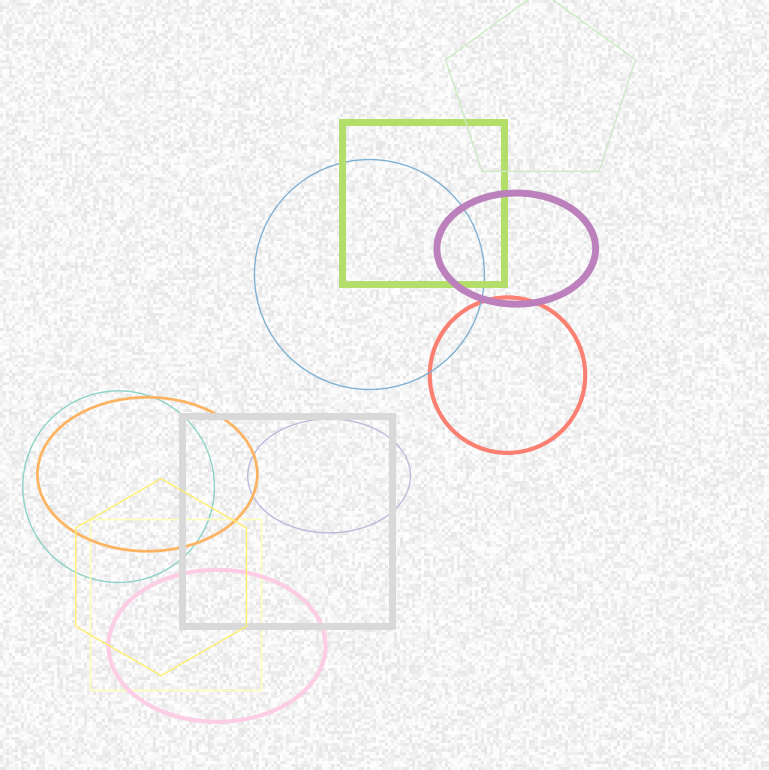[{"shape": "circle", "thickness": 0.5, "radius": 0.62, "center": [0.154, 0.368]}, {"shape": "square", "thickness": 0.5, "radius": 0.56, "center": [0.228, 0.215]}, {"shape": "oval", "thickness": 0.5, "radius": 0.53, "center": [0.427, 0.382]}, {"shape": "circle", "thickness": 1.5, "radius": 0.5, "center": [0.659, 0.513]}, {"shape": "circle", "thickness": 0.5, "radius": 0.75, "center": [0.48, 0.643]}, {"shape": "oval", "thickness": 1, "radius": 0.71, "center": [0.191, 0.384]}, {"shape": "square", "thickness": 2.5, "radius": 0.53, "center": [0.55, 0.736]}, {"shape": "oval", "thickness": 1.5, "radius": 0.7, "center": [0.282, 0.161]}, {"shape": "square", "thickness": 2.5, "radius": 0.68, "center": [0.373, 0.323]}, {"shape": "oval", "thickness": 2.5, "radius": 0.52, "center": [0.67, 0.677]}, {"shape": "pentagon", "thickness": 0.5, "radius": 0.65, "center": [0.702, 0.882]}, {"shape": "hexagon", "thickness": 0.5, "radius": 0.64, "center": [0.209, 0.25]}]